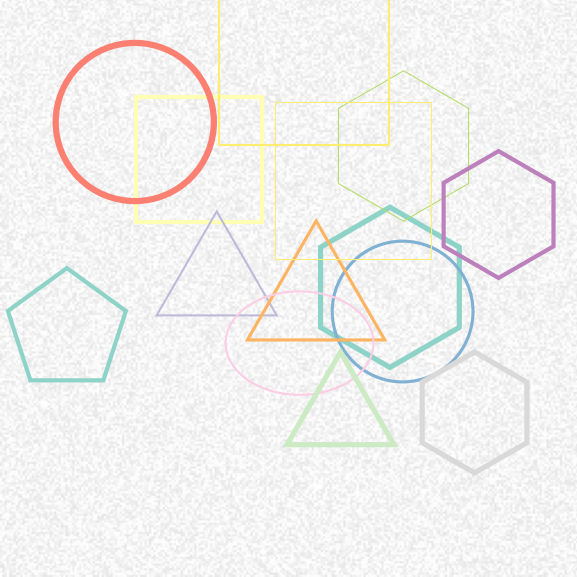[{"shape": "hexagon", "thickness": 2.5, "radius": 0.69, "center": [0.675, 0.502]}, {"shape": "pentagon", "thickness": 2, "radius": 0.54, "center": [0.116, 0.427]}, {"shape": "square", "thickness": 2, "radius": 0.54, "center": [0.344, 0.723]}, {"shape": "triangle", "thickness": 1, "radius": 0.6, "center": [0.375, 0.513]}, {"shape": "circle", "thickness": 3, "radius": 0.68, "center": [0.233, 0.788]}, {"shape": "circle", "thickness": 1.5, "radius": 0.61, "center": [0.697, 0.46]}, {"shape": "triangle", "thickness": 1.5, "radius": 0.69, "center": [0.547, 0.479]}, {"shape": "hexagon", "thickness": 0.5, "radius": 0.65, "center": [0.699, 0.746]}, {"shape": "oval", "thickness": 1, "radius": 0.64, "center": [0.519, 0.405]}, {"shape": "hexagon", "thickness": 2.5, "radius": 0.52, "center": [0.822, 0.285]}, {"shape": "hexagon", "thickness": 2, "radius": 0.55, "center": [0.863, 0.628]}, {"shape": "triangle", "thickness": 2.5, "radius": 0.53, "center": [0.59, 0.283]}, {"shape": "square", "thickness": 0.5, "radius": 0.68, "center": [0.612, 0.686]}, {"shape": "square", "thickness": 1, "radius": 0.73, "center": [0.527, 0.895]}]